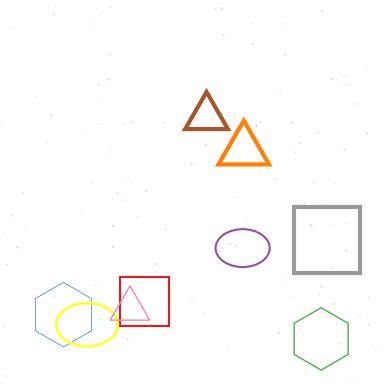[{"shape": "square", "thickness": 1.5, "radius": 0.32, "center": [0.376, 0.217]}, {"shape": "hexagon", "thickness": 0.5, "radius": 0.42, "center": [0.165, 0.183]}, {"shape": "hexagon", "thickness": 1, "radius": 0.4, "center": [0.834, 0.12]}, {"shape": "oval", "thickness": 1.5, "radius": 0.35, "center": [0.63, 0.356]}, {"shape": "triangle", "thickness": 3, "radius": 0.38, "center": [0.633, 0.611]}, {"shape": "oval", "thickness": 2, "radius": 0.4, "center": [0.226, 0.157]}, {"shape": "triangle", "thickness": 3, "radius": 0.32, "center": [0.536, 0.697]}, {"shape": "triangle", "thickness": 1, "radius": 0.3, "center": [0.338, 0.198]}, {"shape": "square", "thickness": 3, "radius": 0.43, "center": [0.85, 0.376]}]